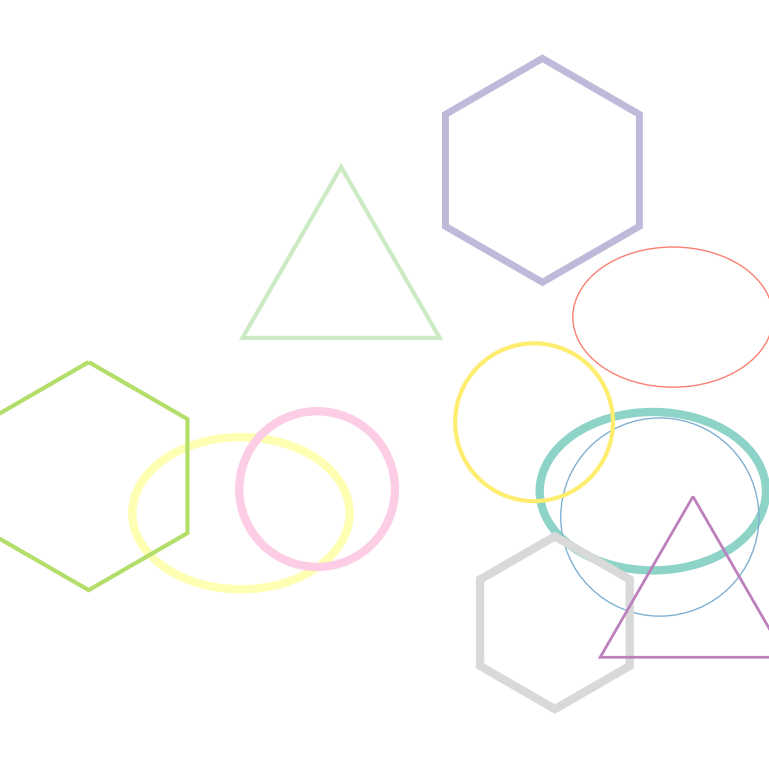[{"shape": "oval", "thickness": 3, "radius": 0.73, "center": [0.848, 0.362]}, {"shape": "oval", "thickness": 3, "radius": 0.71, "center": [0.313, 0.333]}, {"shape": "hexagon", "thickness": 2.5, "radius": 0.73, "center": [0.704, 0.779]}, {"shape": "oval", "thickness": 0.5, "radius": 0.65, "center": [0.874, 0.588]}, {"shape": "circle", "thickness": 0.5, "radius": 0.64, "center": [0.857, 0.329]}, {"shape": "hexagon", "thickness": 1.5, "radius": 0.74, "center": [0.115, 0.382]}, {"shape": "circle", "thickness": 3, "radius": 0.51, "center": [0.412, 0.365]}, {"shape": "hexagon", "thickness": 3, "radius": 0.56, "center": [0.721, 0.191]}, {"shape": "triangle", "thickness": 1, "radius": 0.7, "center": [0.9, 0.216]}, {"shape": "triangle", "thickness": 1.5, "radius": 0.74, "center": [0.443, 0.635]}, {"shape": "circle", "thickness": 1.5, "radius": 0.51, "center": [0.694, 0.452]}]